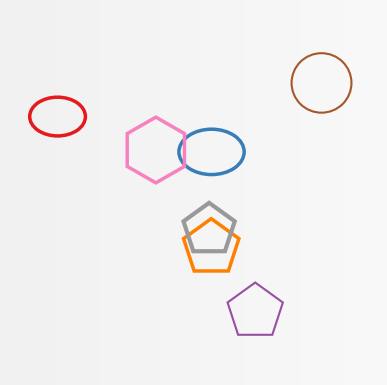[{"shape": "oval", "thickness": 2.5, "radius": 0.36, "center": [0.149, 0.697]}, {"shape": "oval", "thickness": 2.5, "radius": 0.42, "center": [0.546, 0.606]}, {"shape": "pentagon", "thickness": 1.5, "radius": 0.38, "center": [0.659, 0.191]}, {"shape": "pentagon", "thickness": 2.5, "radius": 0.38, "center": [0.545, 0.357]}, {"shape": "circle", "thickness": 1.5, "radius": 0.39, "center": [0.83, 0.785]}, {"shape": "hexagon", "thickness": 2.5, "radius": 0.43, "center": [0.402, 0.61]}, {"shape": "pentagon", "thickness": 3, "radius": 0.35, "center": [0.54, 0.404]}]